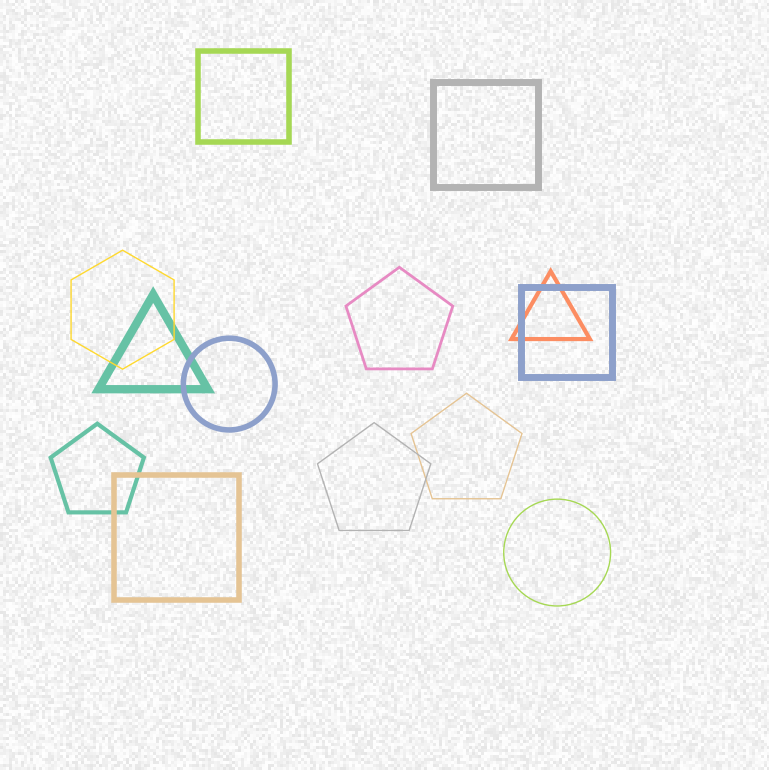[{"shape": "triangle", "thickness": 3, "radius": 0.41, "center": [0.199, 0.536]}, {"shape": "pentagon", "thickness": 1.5, "radius": 0.32, "center": [0.126, 0.386]}, {"shape": "triangle", "thickness": 1.5, "radius": 0.29, "center": [0.715, 0.589]}, {"shape": "circle", "thickness": 2, "radius": 0.3, "center": [0.298, 0.501]}, {"shape": "square", "thickness": 2.5, "radius": 0.29, "center": [0.736, 0.569]}, {"shape": "pentagon", "thickness": 1, "radius": 0.36, "center": [0.519, 0.58]}, {"shape": "circle", "thickness": 0.5, "radius": 0.35, "center": [0.724, 0.282]}, {"shape": "square", "thickness": 2, "radius": 0.3, "center": [0.316, 0.875]}, {"shape": "hexagon", "thickness": 0.5, "radius": 0.39, "center": [0.159, 0.598]}, {"shape": "square", "thickness": 2, "radius": 0.41, "center": [0.229, 0.302]}, {"shape": "pentagon", "thickness": 0.5, "radius": 0.38, "center": [0.606, 0.414]}, {"shape": "square", "thickness": 2.5, "radius": 0.34, "center": [0.631, 0.825]}, {"shape": "pentagon", "thickness": 0.5, "radius": 0.39, "center": [0.486, 0.374]}]